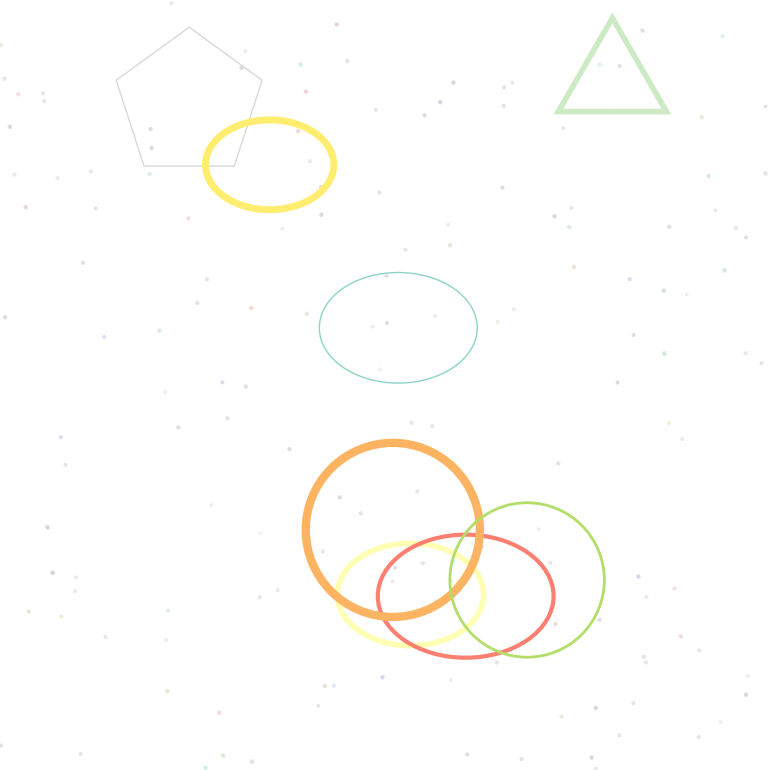[{"shape": "oval", "thickness": 0.5, "radius": 0.51, "center": [0.517, 0.574]}, {"shape": "oval", "thickness": 2, "radius": 0.47, "center": [0.533, 0.228]}, {"shape": "oval", "thickness": 1.5, "radius": 0.57, "center": [0.605, 0.226]}, {"shape": "circle", "thickness": 3, "radius": 0.57, "center": [0.51, 0.312]}, {"shape": "circle", "thickness": 1, "radius": 0.5, "center": [0.685, 0.247]}, {"shape": "pentagon", "thickness": 0.5, "radius": 0.5, "center": [0.246, 0.865]}, {"shape": "triangle", "thickness": 2, "radius": 0.41, "center": [0.795, 0.896]}, {"shape": "oval", "thickness": 2.5, "radius": 0.42, "center": [0.35, 0.786]}]